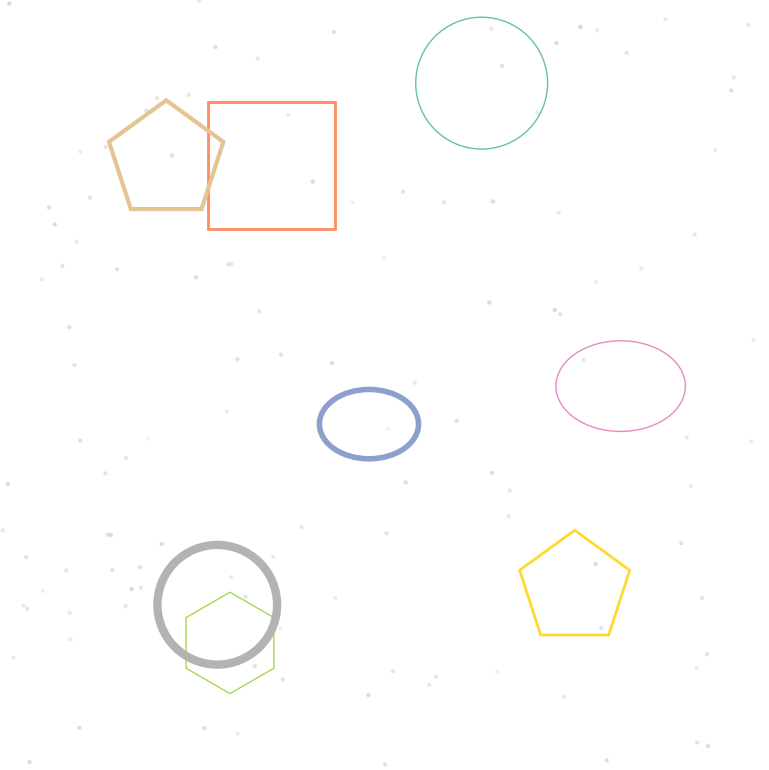[{"shape": "circle", "thickness": 0.5, "radius": 0.43, "center": [0.626, 0.892]}, {"shape": "square", "thickness": 1, "radius": 0.41, "center": [0.352, 0.785]}, {"shape": "oval", "thickness": 2, "radius": 0.32, "center": [0.479, 0.449]}, {"shape": "oval", "thickness": 0.5, "radius": 0.42, "center": [0.806, 0.499]}, {"shape": "hexagon", "thickness": 0.5, "radius": 0.33, "center": [0.299, 0.165]}, {"shape": "pentagon", "thickness": 1, "radius": 0.38, "center": [0.746, 0.236]}, {"shape": "pentagon", "thickness": 1.5, "radius": 0.39, "center": [0.216, 0.792]}, {"shape": "circle", "thickness": 3, "radius": 0.39, "center": [0.282, 0.215]}]